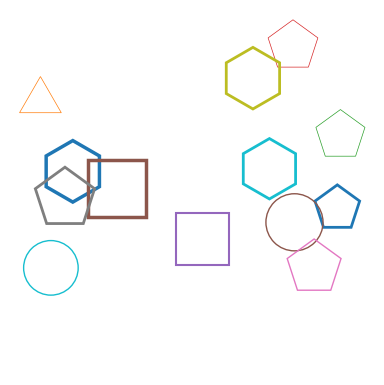[{"shape": "hexagon", "thickness": 2.5, "radius": 0.4, "center": [0.189, 0.555]}, {"shape": "pentagon", "thickness": 2, "radius": 0.3, "center": [0.876, 0.459]}, {"shape": "triangle", "thickness": 0.5, "radius": 0.31, "center": [0.105, 0.739]}, {"shape": "pentagon", "thickness": 0.5, "radius": 0.33, "center": [0.884, 0.648]}, {"shape": "pentagon", "thickness": 0.5, "radius": 0.34, "center": [0.761, 0.881]}, {"shape": "square", "thickness": 1.5, "radius": 0.34, "center": [0.526, 0.379]}, {"shape": "circle", "thickness": 1, "radius": 0.37, "center": [0.765, 0.423]}, {"shape": "square", "thickness": 2.5, "radius": 0.37, "center": [0.304, 0.509]}, {"shape": "pentagon", "thickness": 1, "radius": 0.37, "center": [0.816, 0.306]}, {"shape": "pentagon", "thickness": 2, "radius": 0.4, "center": [0.169, 0.485]}, {"shape": "hexagon", "thickness": 2, "radius": 0.4, "center": [0.657, 0.797]}, {"shape": "circle", "thickness": 1, "radius": 0.35, "center": [0.132, 0.304]}, {"shape": "hexagon", "thickness": 2, "radius": 0.39, "center": [0.7, 0.562]}]